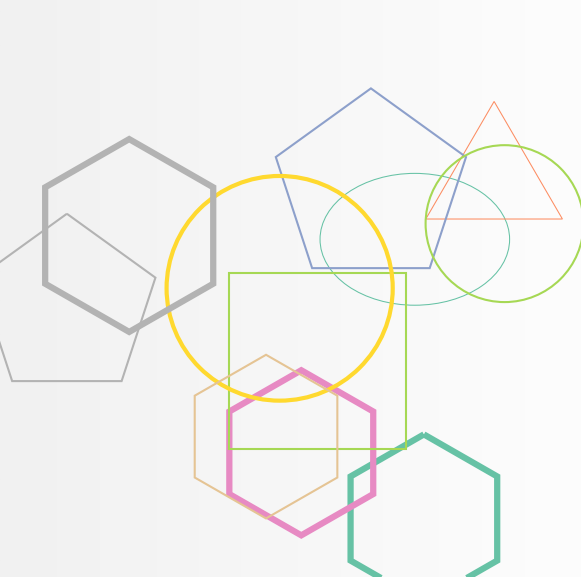[{"shape": "oval", "thickness": 0.5, "radius": 0.82, "center": [0.714, 0.585]}, {"shape": "hexagon", "thickness": 3, "radius": 0.73, "center": [0.729, 0.101]}, {"shape": "triangle", "thickness": 0.5, "radius": 0.68, "center": [0.85, 0.688]}, {"shape": "pentagon", "thickness": 1, "radius": 0.86, "center": [0.638, 0.674]}, {"shape": "hexagon", "thickness": 3, "radius": 0.71, "center": [0.518, 0.215]}, {"shape": "circle", "thickness": 1, "radius": 0.68, "center": [0.868, 0.612]}, {"shape": "square", "thickness": 1, "radius": 0.76, "center": [0.547, 0.374]}, {"shape": "circle", "thickness": 2, "radius": 0.97, "center": [0.481, 0.5]}, {"shape": "hexagon", "thickness": 1, "radius": 0.71, "center": [0.458, 0.243]}, {"shape": "hexagon", "thickness": 3, "radius": 0.83, "center": [0.222, 0.591]}, {"shape": "pentagon", "thickness": 1, "radius": 0.8, "center": [0.115, 0.469]}]